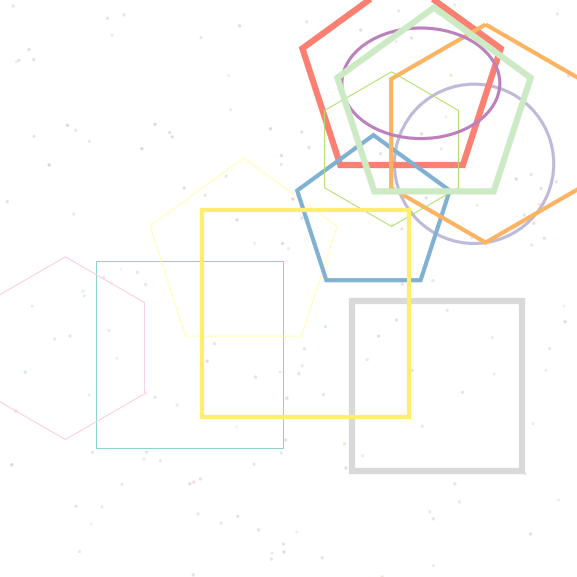[{"shape": "square", "thickness": 0.5, "radius": 0.81, "center": [0.328, 0.385]}, {"shape": "pentagon", "thickness": 0.5, "radius": 0.85, "center": [0.422, 0.555]}, {"shape": "circle", "thickness": 1.5, "radius": 0.69, "center": [0.821, 0.715]}, {"shape": "pentagon", "thickness": 3, "radius": 0.9, "center": [0.695, 0.859]}, {"shape": "pentagon", "thickness": 2, "radius": 0.69, "center": [0.647, 0.626]}, {"shape": "hexagon", "thickness": 2, "radius": 0.94, "center": [0.841, 0.768]}, {"shape": "hexagon", "thickness": 0.5, "radius": 0.67, "center": [0.678, 0.741]}, {"shape": "hexagon", "thickness": 0.5, "radius": 0.79, "center": [0.113, 0.396]}, {"shape": "square", "thickness": 3, "radius": 0.74, "center": [0.757, 0.33]}, {"shape": "oval", "thickness": 1.5, "radius": 0.68, "center": [0.729, 0.855]}, {"shape": "pentagon", "thickness": 3, "radius": 0.88, "center": [0.752, 0.81]}, {"shape": "square", "thickness": 2, "radius": 0.9, "center": [0.529, 0.457]}]